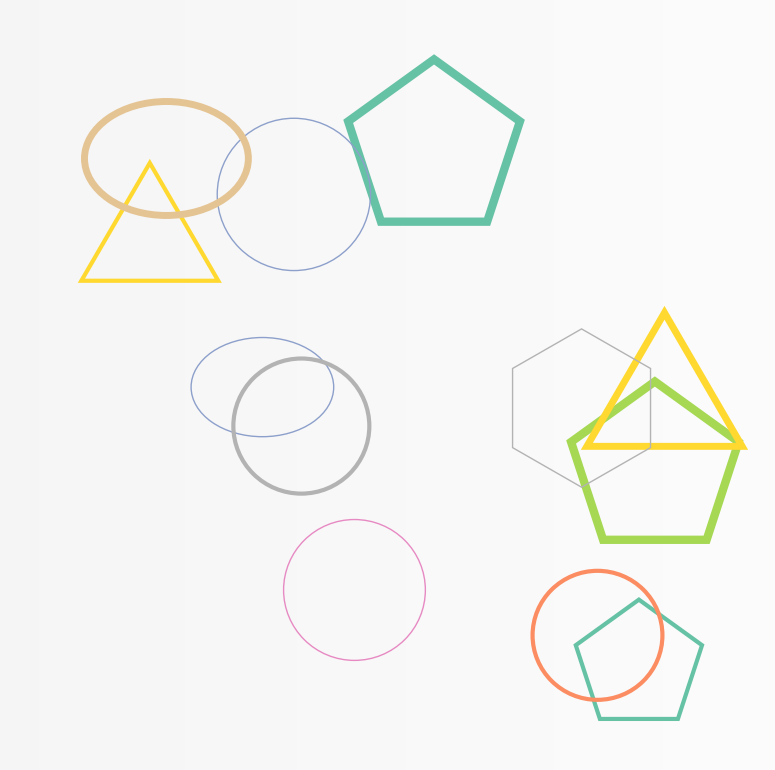[{"shape": "pentagon", "thickness": 3, "radius": 0.58, "center": [0.56, 0.806]}, {"shape": "pentagon", "thickness": 1.5, "radius": 0.43, "center": [0.824, 0.136]}, {"shape": "circle", "thickness": 1.5, "radius": 0.42, "center": [0.771, 0.175]}, {"shape": "oval", "thickness": 0.5, "radius": 0.46, "center": [0.339, 0.497]}, {"shape": "circle", "thickness": 0.5, "radius": 0.49, "center": [0.379, 0.748]}, {"shape": "circle", "thickness": 0.5, "radius": 0.46, "center": [0.457, 0.234]}, {"shape": "pentagon", "thickness": 3, "radius": 0.57, "center": [0.845, 0.391]}, {"shape": "triangle", "thickness": 1.5, "radius": 0.51, "center": [0.193, 0.686]}, {"shape": "triangle", "thickness": 2.5, "radius": 0.58, "center": [0.857, 0.478]}, {"shape": "oval", "thickness": 2.5, "radius": 0.53, "center": [0.215, 0.794]}, {"shape": "circle", "thickness": 1.5, "radius": 0.44, "center": [0.389, 0.447]}, {"shape": "hexagon", "thickness": 0.5, "radius": 0.51, "center": [0.75, 0.47]}]